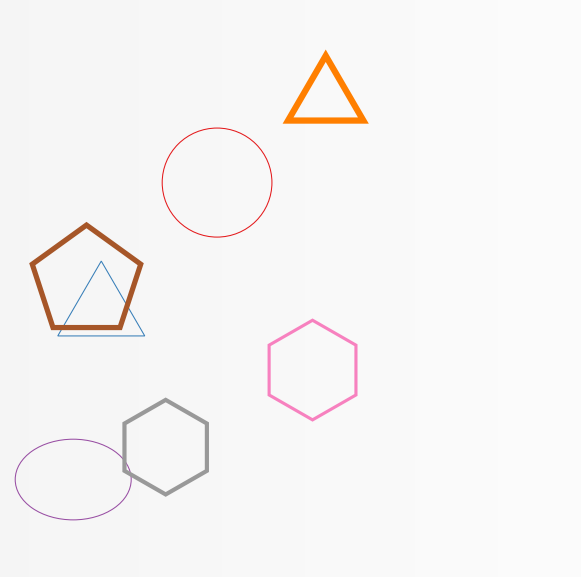[{"shape": "circle", "thickness": 0.5, "radius": 0.47, "center": [0.373, 0.683]}, {"shape": "triangle", "thickness": 0.5, "radius": 0.43, "center": [0.174, 0.461]}, {"shape": "oval", "thickness": 0.5, "radius": 0.5, "center": [0.126, 0.169]}, {"shape": "triangle", "thickness": 3, "radius": 0.37, "center": [0.56, 0.828]}, {"shape": "pentagon", "thickness": 2.5, "radius": 0.49, "center": [0.149, 0.511]}, {"shape": "hexagon", "thickness": 1.5, "radius": 0.43, "center": [0.538, 0.358]}, {"shape": "hexagon", "thickness": 2, "radius": 0.41, "center": [0.285, 0.225]}]